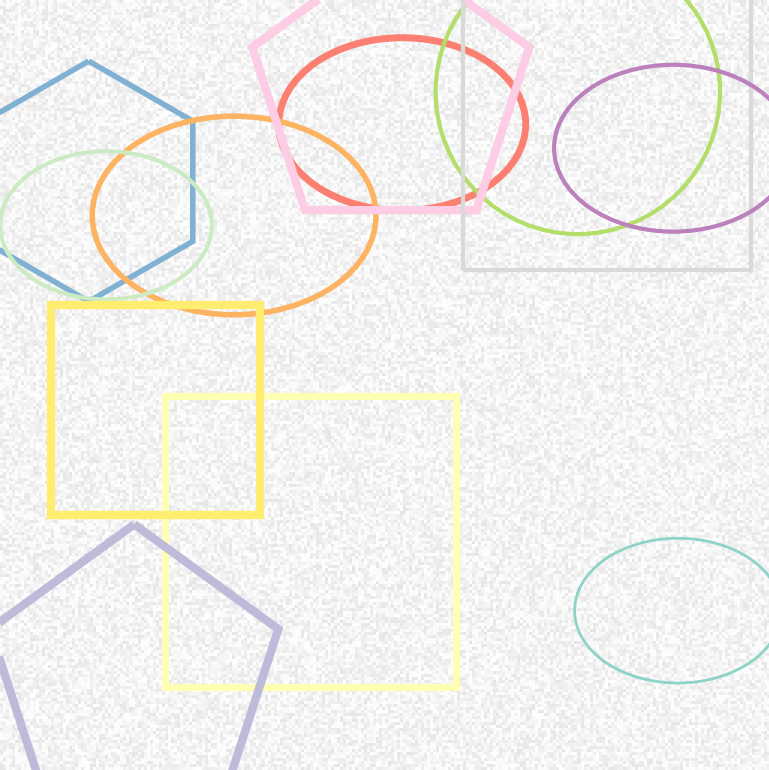[{"shape": "oval", "thickness": 1, "radius": 0.67, "center": [0.88, 0.207]}, {"shape": "square", "thickness": 2.5, "radius": 0.94, "center": [0.403, 0.297]}, {"shape": "pentagon", "thickness": 3, "radius": 0.98, "center": [0.174, 0.122]}, {"shape": "oval", "thickness": 2.5, "radius": 0.8, "center": [0.522, 0.839]}, {"shape": "hexagon", "thickness": 2, "radius": 0.78, "center": [0.115, 0.765]}, {"shape": "oval", "thickness": 2, "radius": 0.92, "center": [0.304, 0.72]}, {"shape": "circle", "thickness": 1.5, "radius": 0.92, "center": [0.75, 0.881]}, {"shape": "pentagon", "thickness": 3, "radius": 0.95, "center": [0.507, 0.88]}, {"shape": "square", "thickness": 1.5, "radius": 0.94, "center": [0.788, 0.837]}, {"shape": "oval", "thickness": 1.5, "radius": 0.77, "center": [0.874, 0.808]}, {"shape": "oval", "thickness": 1.5, "radius": 0.69, "center": [0.138, 0.707]}, {"shape": "square", "thickness": 3, "radius": 0.68, "center": [0.202, 0.467]}]